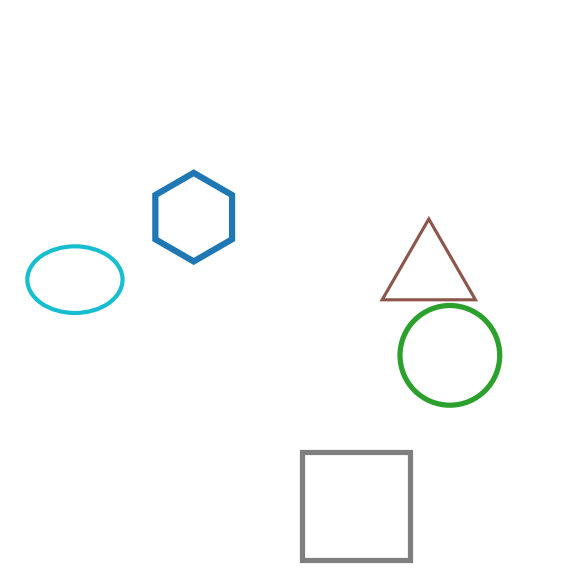[{"shape": "hexagon", "thickness": 3, "radius": 0.38, "center": [0.335, 0.623]}, {"shape": "circle", "thickness": 2.5, "radius": 0.43, "center": [0.779, 0.384]}, {"shape": "triangle", "thickness": 1.5, "radius": 0.47, "center": [0.743, 0.527]}, {"shape": "square", "thickness": 2.5, "radius": 0.47, "center": [0.616, 0.123]}, {"shape": "oval", "thickness": 2, "radius": 0.41, "center": [0.13, 0.515]}]